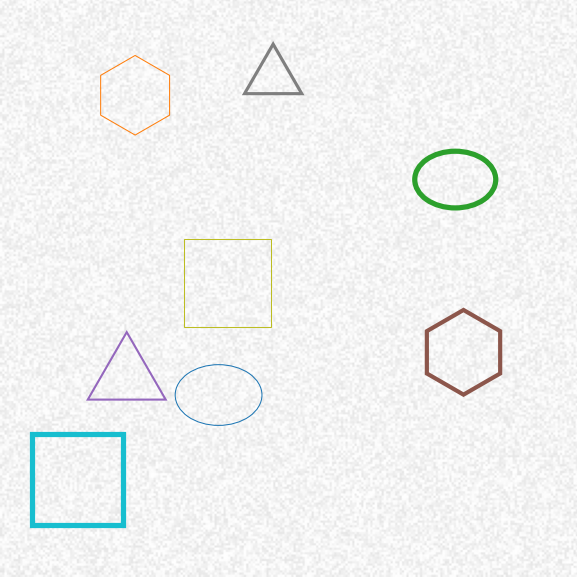[{"shape": "oval", "thickness": 0.5, "radius": 0.38, "center": [0.378, 0.315]}, {"shape": "hexagon", "thickness": 0.5, "radius": 0.34, "center": [0.234, 0.834]}, {"shape": "oval", "thickness": 2.5, "radius": 0.35, "center": [0.788, 0.688]}, {"shape": "triangle", "thickness": 1, "radius": 0.39, "center": [0.219, 0.346]}, {"shape": "hexagon", "thickness": 2, "radius": 0.37, "center": [0.803, 0.389]}, {"shape": "triangle", "thickness": 1.5, "radius": 0.29, "center": [0.473, 0.866]}, {"shape": "square", "thickness": 0.5, "radius": 0.38, "center": [0.394, 0.508]}, {"shape": "square", "thickness": 2.5, "radius": 0.39, "center": [0.134, 0.17]}]